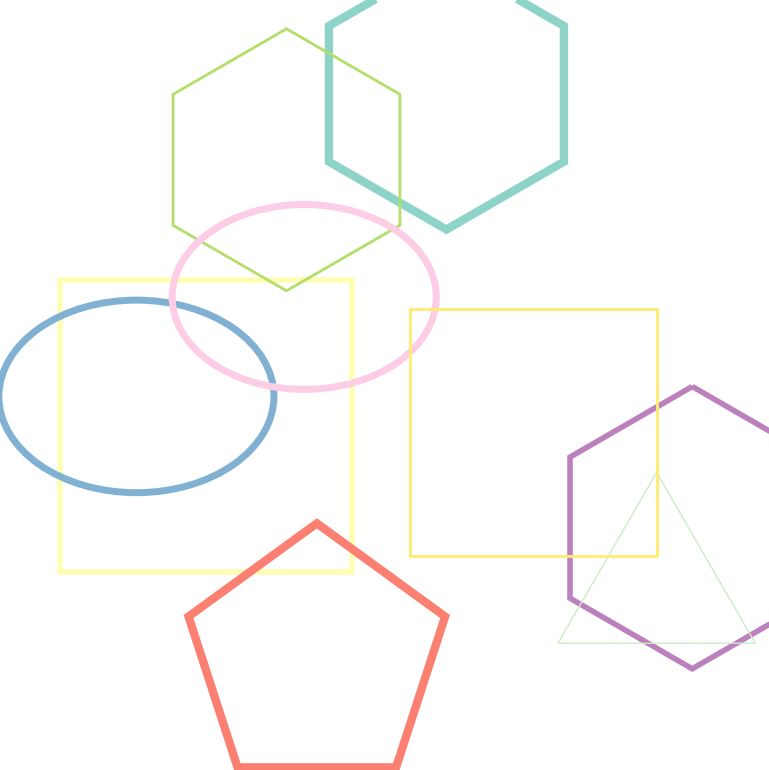[{"shape": "hexagon", "thickness": 3, "radius": 0.88, "center": [0.58, 0.878]}, {"shape": "square", "thickness": 2, "radius": 0.95, "center": [0.267, 0.447]}, {"shape": "pentagon", "thickness": 3, "radius": 0.88, "center": [0.411, 0.145]}, {"shape": "oval", "thickness": 2.5, "radius": 0.89, "center": [0.177, 0.485]}, {"shape": "hexagon", "thickness": 1, "radius": 0.85, "center": [0.372, 0.792]}, {"shape": "oval", "thickness": 2.5, "radius": 0.86, "center": [0.395, 0.614]}, {"shape": "hexagon", "thickness": 2, "radius": 0.92, "center": [0.899, 0.315]}, {"shape": "triangle", "thickness": 0.5, "radius": 0.74, "center": [0.853, 0.239]}, {"shape": "square", "thickness": 1, "radius": 0.8, "center": [0.693, 0.438]}]